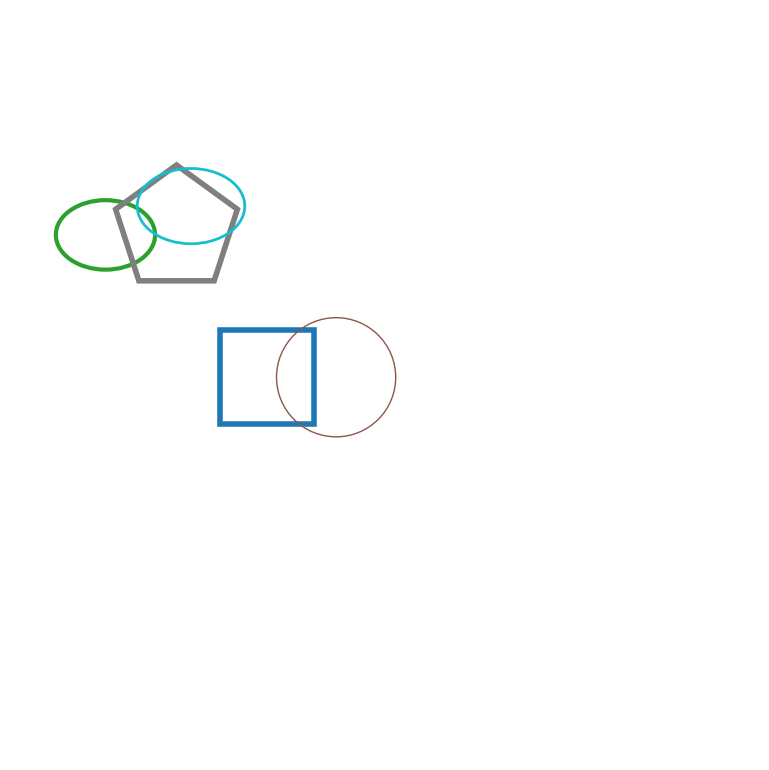[{"shape": "square", "thickness": 2, "radius": 0.3, "center": [0.346, 0.51]}, {"shape": "oval", "thickness": 1.5, "radius": 0.32, "center": [0.137, 0.695]}, {"shape": "circle", "thickness": 0.5, "radius": 0.39, "center": [0.436, 0.51]}, {"shape": "pentagon", "thickness": 2, "radius": 0.42, "center": [0.229, 0.703]}, {"shape": "oval", "thickness": 1, "radius": 0.35, "center": [0.248, 0.732]}]